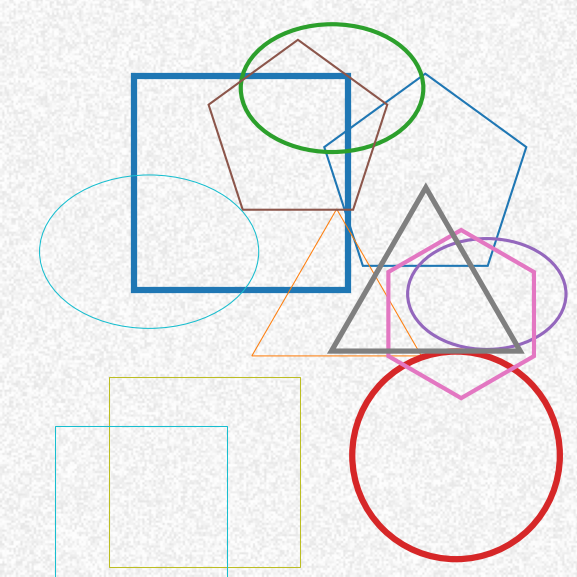[{"shape": "pentagon", "thickness": 1, "radius": 0.92, "center": [0.736, 0.688]}, {"shape": "square", "thickness": 3, "radius": 0.93, "center": [0.417, 0.682]}, {"shape": "triangle", "thickness": 0.5, "radius": 0.85, "center": [0.583, 0.468]}, {"shape": "oval", "thickness": 2, "radius": 0.79, "center": [0.575, 0.847]}, {"shape": "circle", "thickness": 3, "radius": 0.9, "center": [0.79, 0.211]}, {"shape": "oval", "thickness": 1.5, "radius": 0.69, "center": [0.843, 0.49]}, {"shape": "pentagon", "thickness": 1, "radius": 0.81, "center": [0.516, 0.768]}, {"shape": "hexagon", "thickness": 2, "radius": 0.73, "center": [0.799, 0.455]}, {"shape": "triangle", "thickness": 2.5, "radius": 0.94, "center": [0.737, 0.486]}, {"shape": "square", "thickness": 0.5, "radius": 0.83, "center": [0.355, 0.182]}, {"shape": "oval", "thickness": 0.5, "radius": 0.95, "center": [0.258, 0.563]}, {"shape": "square", "thickness": 0.5, "radius": 0.74, "center": [0.244, 0.113]}]